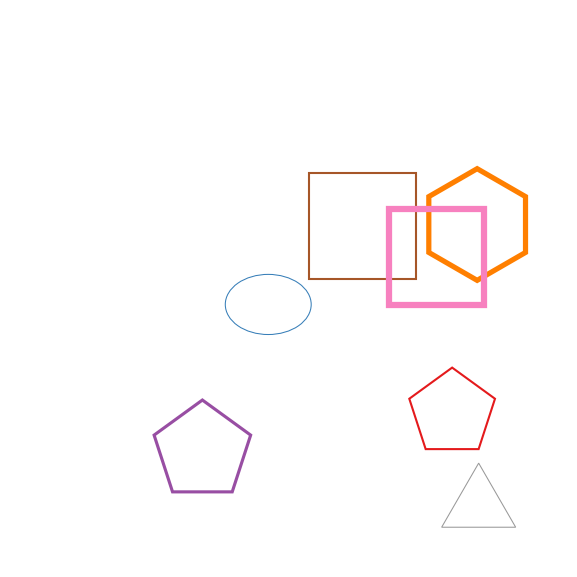[{"shape": "pentagon", "thickness": 1, "radius": 0.39, "center": [0.783, 0.285]}, {"shape": "oval", "thickness": 0.5, "radius": 0.37, "center": [0.464, 0.472]}, {"shape": "pentagon", "thickness": 1.5, "radius": 0.44, "center": [0.35, 0.219]}, {"shape": "hexagon", "thickness": 2.5, "radius": 0.48, "center": [0.826, 0.61]}, {"shape": "square", "thickness": 1, "radius": 0.46, "center": [0.628, 0.608]}, {"shape": "square", "thickness": 3, "radius": 0.41, "center": [0.756, 0.554]}, {"shape": "triangle", "thickness": 0.5, "radius": 0.37, "center": [0.829, 0.123]}]